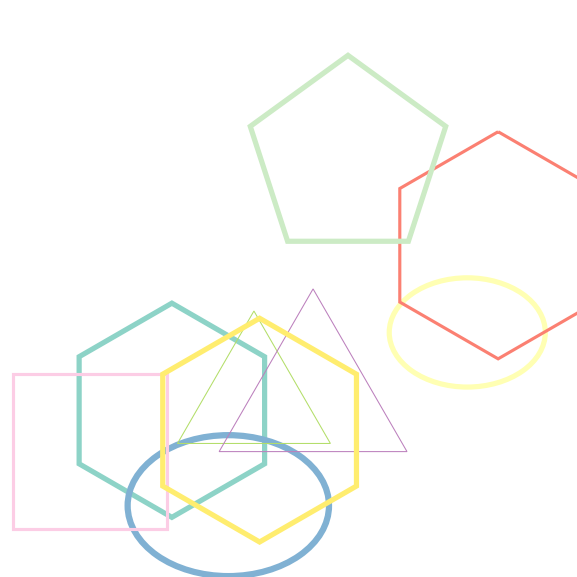[{"shape": "hexagon", "thickness": 2.5, "radius": 0.93, "center": [0.298, 0.289]}, {"shape": "oval", "thickness": 2.5, "radius": 0.68, "center": [0.809, 0.423]}, {"shape": "hexagon", "thickness": 1.5, "radius": 0.98, "center": [0.863, 0.574]}, {"shape": "oval", "thickness": 3, "radius": 0.87, "center": [0.395, 0.124]}, {"shape": "triangle", "thickness": 0.5, "radius": 0.76, "center": [0.44, 0.308]}, {"shape": "square", "thickness": 1.5, "radius": 0.67, "center": [0.156, 0.217]}, {"shape": "triangle", "thickness": 0.5, "radius": 0.94, "center": [0.542, 0.311]}, {"shape": "pentagon", "thickness": 2.5, "radius": 0.89, "center": [0.603, 0.725]}, {"shape": "hexagon", "thickness": 2.5, "radius": 0.97, "center": [0.45, 0.254]}]